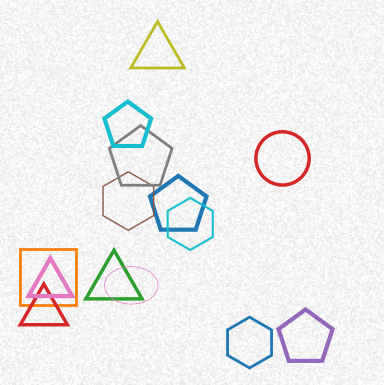[{"shape": "pentagon", "thickness": 3, "radius": 0.39, "center": [0.463, 0.466]}, {"shape": "hexagon", "thickness": 2, "radius": 0.33, "center": [0.648, 0.11]}, {"shape": "square", "thickness": 2, "radius": 0.37, "center": [0.125, 0.281]}, {"shape": "triangle", "thickness": 2.5, "radius": 0.42, "center": [0.296, 0.266]}, {"shape": "circle", "thickness": 2.5, "radius": 0.35, "center": [0.734, 0.589]}, {"shape": "triangle", "thickness": 2.5, "radius": 0.35, "center": [0.114, 0.192]}, {"shape": "pentagon", "thickness": 3, "radius": 0.37, "center": [0.794, 0.122]}, {"shape": "hexagon", "thickness": 1, "radius": 0.38, "center": [0.333, 0.478]}, {"shape": "oval", "thickness": 0.5, "radius": 0.35, "center": [0.341, 0.259]}, {"shape": "triangle", "thickness": 3, "radius": 0.33, "center": [0.131, 0.264]}, {"shape": "pentagon", "thickness": 2, "radius": 0.43, "center": [0.365, 0.588]}, {"shape": "triangle", "thickness": 2, "radius": 0.4, "center": [0.409, 0.864]}, {"shape": "hexagon", "thickness": 1.5, "radius": 0.34, "center": [0.494, 0.418]}, {"shape": "pentagon", "thickness": 3, "radius": 0.32, "center": [0.332, 0.672]}]